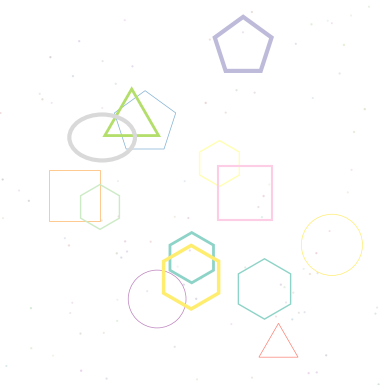[{"shape": "hexagon", "thickness": 2, "radius": 0.33, "center": [0.498, 0.331]}, {"shape": "hexagon", "thickness": 1, "radius": 0.39, "center": [0.687, 0.249]}, {"shape": "hexagon", "thickness": 1, "radius": 0.3, "center": [0.57, 0.575]}, {"shape": "pentagon", "thickness": 3, "radius": 0.39, "center": [0.632, 0.879]}, {"shape": "triangle", "thickness": 0.5, "radius": 0.29, "center": [0.723, 0.102]}, {"shape": "pentagon", "thickness": 0.5, "radius": 0.42, "center": [0.377, 0.681]}, {"shape": "square", "thickness": 0.5, "radius": 0.33, "center": [0.193, 0.492]}, {"shape": "triangle", "thickness": 2, "radius": 0.4, "center": [0.342, 0.688]}, {"shape": "square", "thickness": 1.5, "radius": 0.35, "center": [0.636, 0.5]}, {"shape": "oval", "thickness": 3, "radius": 0.43, "center": [0.265, 0.643]}, {"shape": "circle", "thickness": 0.5, "radius": 0.38, "center": [0.408, 0.223]}, {"shape": "hexagon", "thickness": 1, "radius": 0.29, "center": [0.26, 0.463]}, {"shape": "hexagon", "thickness": 2.5, "radius": 0.41, "center": [0.496, 0.28]}, {"shape": "circle", "thickness": 0.5, "radius": 0.4, "center": [0.862, 0.364]}]